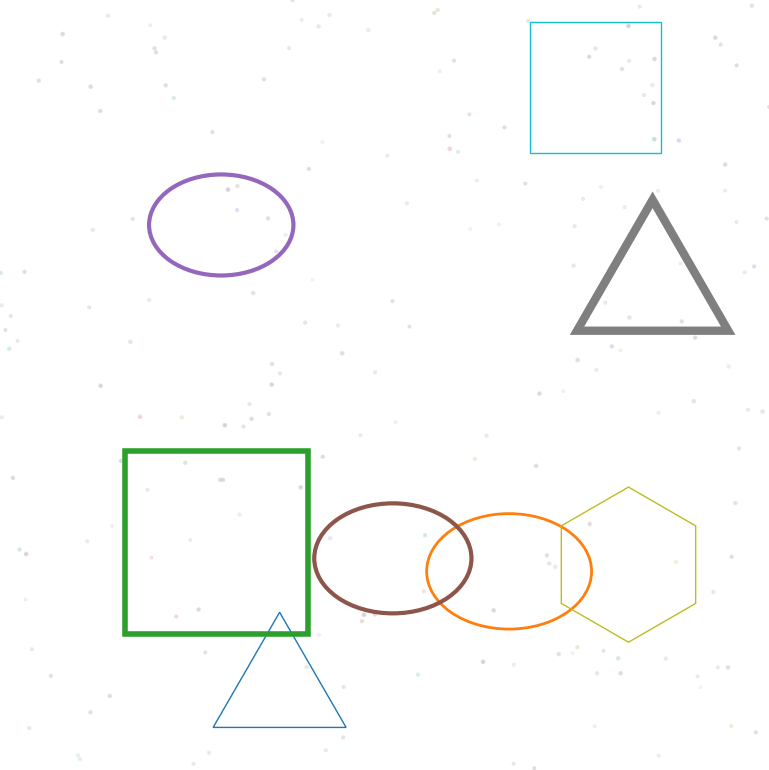[{"shape": "triangle", "thickness": 0.5, "radius": 0.5, "center": [0.363, 0.105]}, {"shape": "oval", "thickness": 1, "radius": 0.54, "center": [0.661, 0.258]}, {"shape": "square", "thickness": 2, "radius": 0.6, "center": [0.281, 0.296]}, {"shape": "oval", "thickness": 1.5, "radius": 0.47, "center": [0.287, 0.708]}, {"shape": "oval", "thickness": 1.5, "radius": 0.51, "center": [0.51, 0.275]}, {"shape": "triangle", "thickness": 3, "radius": 0.57, "center": [0.848, 0.627]}, {"shape": "hexagon", "thickness": 0.5, "radius": 0.5, "center": [0.816, 0.267]}, {"shape": "square", "thickness": 0.5, "radius": 0.42, "center": [0.773, 0.886]}]